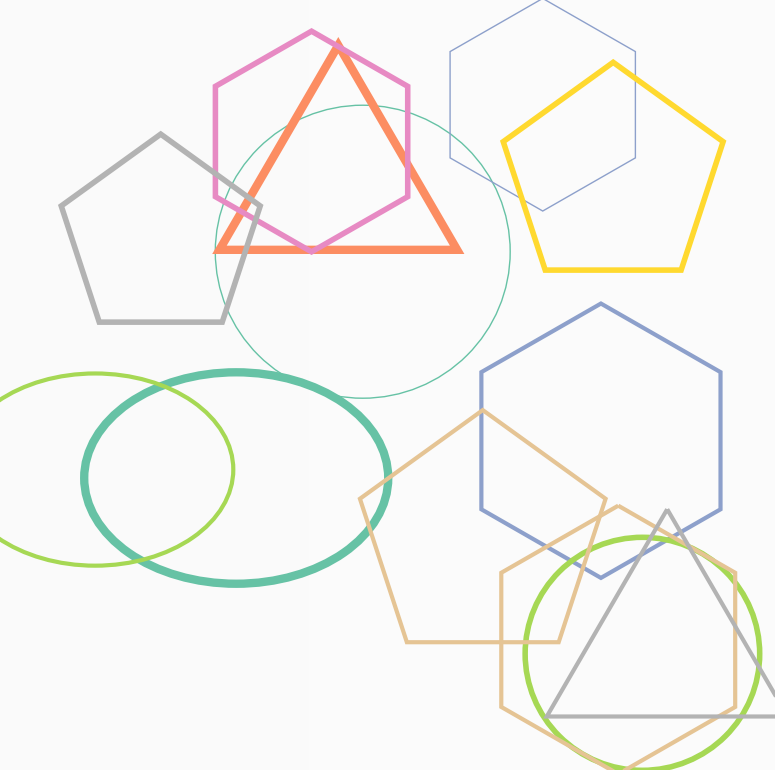[{"shape": "oval", "thickness": 3, "radius": 0.98, "center": [0.305, 0.379]}, {"shape": "circle", "thickness": 0.5, "radius": 0.95, "center": [0.468, 0.673]}, {"shape": "triangle", "thickness": 3, "radius": 0.89, "center": [0.437, 0.764]}, {"shape": "hexagon", "thickness": 0.5, "radius": 0.69, "center": [0.7, 0.864]}, {"shape": "hexagon", "thickness": 1.5, "radius": 0.89, "center": [0.775, 0.428]}, {"shape": "hexagon", "thickness": 2, "radius": 0.72, "center": [0.402, 0.816]}, {"shape": "oval", "thickness": 1.5, "radius": 0.89, "center": [0.123, 0.39]}, {"shape": "circle", "thickness": 2, "radius": 0.76, "center": [0.829, 0.151]}, {"shape": "pentagon", "thickness": 2, "radius": 0.75, "center": [0.791, 0.77]}, {"shape": "pentagon", "thickness": 1.5, "radius": 0.83, "center": [0.623, 0.301]}, {"shape": "hexagon", "thickness": 1.5, "radius": 0.87, "center": [0.798, 0.169]}, {"shape": "pentagon", "thickness": 2, "radius": 0.67, "center": [0.207, 0.691]}, {"shape": "triangle", "thickness": 1.5, "radius": 0.9, "center": [0.861, 0.159]}]